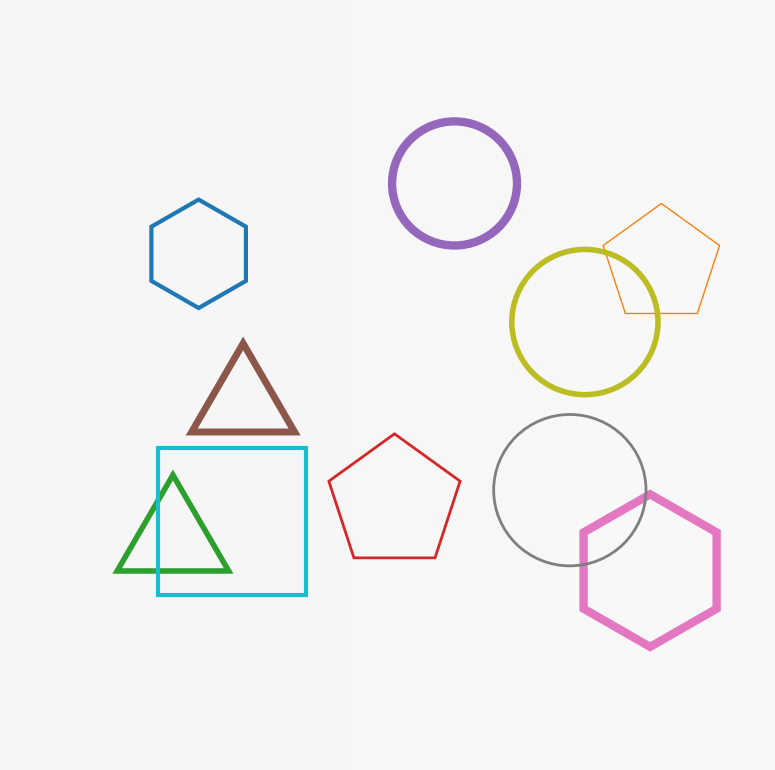[{"shape": "hexagon", "thickness": 1.5, "radius": 0.35, "center": [0.256, 0.67]}, {"shape": "pentagon", "thickness": 0.5, "radius": 0.39, "center": [0.853, 0.657]}, {"shape": "triangle", "thickness": 2, "radius": 0.42, "center": [0.223, 0.3]}, {"shape": "pentagon", "thickness": 1, "radius": 0.45, "center": [0.509, 0.348]}, {"shape": "circle", "thickness": 3, "radius": 0.4, "center": [0.586, 0.762]}, {"shape": "triangle", "thickness": 2.5, "radius": 0.38, "center": [0.314, 0.477]}, {"shape": "hexagon", "thickness": 3, "radius": 0.5, "center": [0.839, 0.259]}, {"shape": "circle", "thickness": 1, "radius": 0.49, "center": [0.735, 0.363]}, {"shape": "circle", "thickness": 2, "radius": 0.47, "center": [0.755, 0.582]}, {"shape": "square", "thickness": 1.5, "radius": 0.48, "center": [0.299, 0.323]}]